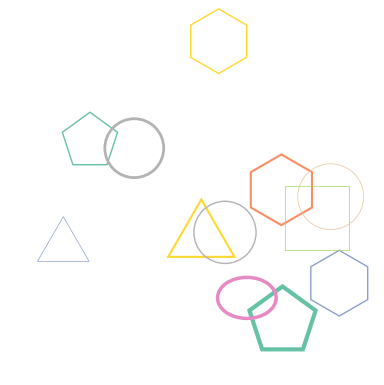[{"shape": "pentagon", "thickness": 3, "radius": 0.45, "center": [0.734, 0.166]}, {"shape": "pentagon", "thickness": 1, "radius": 0.38, "center": [0.234, 0.633]}, {"shape": "hexagon", "thickness": 1.5, "radius": 0.46, "center": [0.731, 0.507]}, {"shape": "triangle", "thickness": 0.5, "radius": 0.39, "center": [0.164, 0.36]}, {"shape": "hexagon", "thickness": 1, "radius": 0.43, "center": [0.881, 0.264]}, {"shape": "oval", "thickness": 2.5, "radius": 0.38, "center": [0.641, 0.226]}, {"shape": "square", "thickness": 0.5, "radius": 0.42, "center": [0.824, 0.434]}, {"shape": "triangle", "thickness": 1.5, "radius": 0.5, "center": [0.523, 0.382]}, {"shape": "hexagon", "thickness": 1, "radius": 0.42, "center": [0.568, 0.893]}, {"shape": "circle", "thickness": 0.5, "radius": 0.43, "center": [0.859, 0.489]}, {"shape": "circle", "thickness": 2, "radius": 0.38, "center": [0.349, 0.615]}, {"shape": "circle", "thickness": 1, "radius": 0.4, "center": [0.584, 0.396]}]